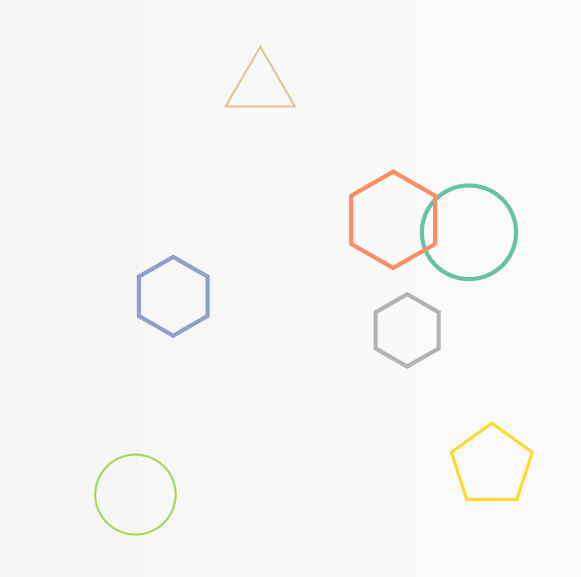[{"shape": "circle", "thickness": 2, "radius": 0.41, "center": [0.807, 0.597]}, {"shape": "hexagon", "thickness": 2, "radius": 0.42, "center": [0.676, 0.618]}, {"shape": "hexagon", "thickness": 2, "radius": 0.34, "center": [0.298, 0.486]}, {"shape": "circle", "thickness": 1, "radius": 0.35, "center": [0.233, 0.143]}, {"shape": "pentagon", "thickness": 1.5, "radius": 0.37, "center": [0.846, 0.193]}, {"shape": "triangle", "thickness": 1, "radius": 0.34, "center": [0.448, 0.849]}, {"shape": "hexagon", "thickness": 2, "radius": 0.31, "center": [0.7, 0.427]}]